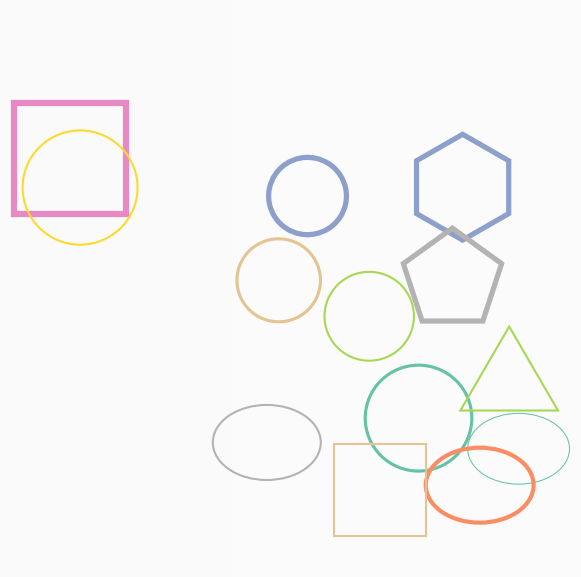[{"shape": "oval", "thickness": 0.5, "radius": 0.44, "center": [0.892, 0.222]}, {"shape": "circle", "thickness": 1.5, "radius": 0.46, "center": [0.72, 0.275]}, {"shape": "oval", "thickness": 2, "radius": 0.46, "center": [0.825, 0.159]}, {"shape": "circle", "thickness": 2.5, "radius": 0.33, "center": [0.529, 0.66]}, {"shape": "hexagon", "thickness": 2.5, "radius": 0.46, "center": [0.796, 0.675]}, {"shape": "square", "thickness": 3, "radius": 0.48, "center": [0.12, 0.724]}, {"shape": "circle", "thickness": 1, "radius": 0.38, "center": [0.635, 0.451]}, {"shape": "triangle", "thickness": 1, "radius": 0.48, "center": [0.876, 0.337]}, {"shape": "circle", "thickness": 1, "radius": 0.49, "center": [0.138, 0.674]}, {"shape": "circle", "thickness": 1.5, "radius": 0.36, "center": [0.479, 0.514]}, {"shape": "square", "thickness": 1, "radius": 0.4, "center": [0.653, 0.15]}, {"shape": "oval", "thickness": 1, "radius": 0.46, "center": [0.459, 0.233]}, {"shape": "pentagon", "thickness": 2.5, "radius": 0.44, "center": [0.778, 0.515]}]